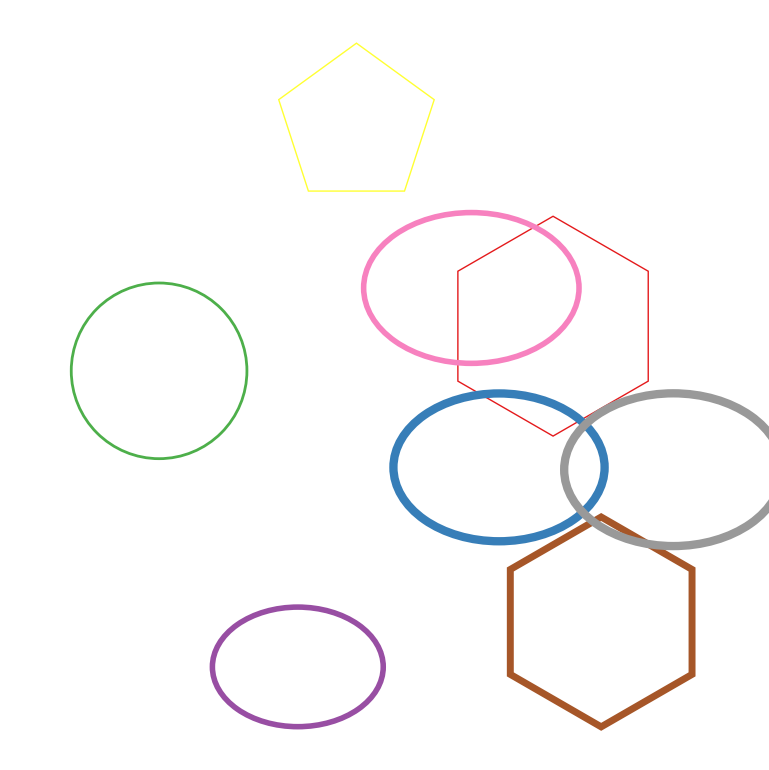[{"shape": "hexagon", "thickness": 0.5, "radius": 0.71, "center": [0.718, 0.576]}, {"shape": "oval", "thickness": 3, "radius": 0.69, "center": [0.648, 0.393]}, {"shape": "circle", "thickness": 1, "radius": 0.57, "center": [0.207, 0.518]}, {"shape": "oval", "thickness": 2, "radius": 0.55, "center": [0.387, 0.134]}, {"shape": "pentagon", "thickness": 0.5, "radius": 0.53, "center": [0.463, 0.838]}, {"shape": "hexagon", "thickness": 2.5, "radius": 0.68, "center": [0.781, 0.192]}, {"shape": "oval", "thickness": 2, "radius": 0.7, "center": [0.612, 0.626]}, {"shape": "oval", "thickness": 3, "radius": 0.71, "center": [0.874, 0.39]}]